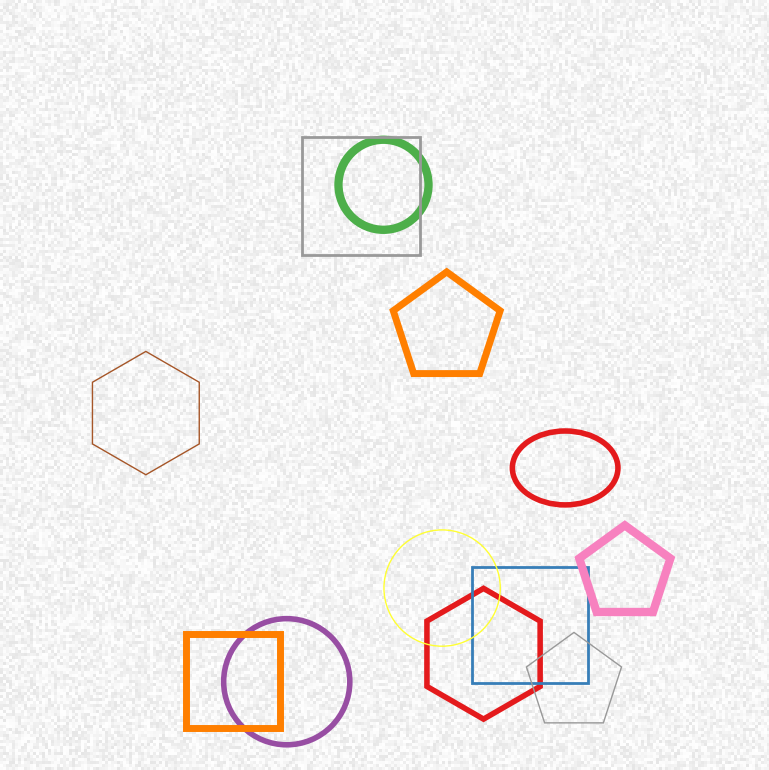[{"shape": "hexagon", "thickness": 2, "radius": 0.42, "center": [0.628, 0.151]}, {"shape": "oval", "thickness": 2, "radius": 0.34, "center": [0.734, 0.392]}, {"shape": "square", "thickness": 1, "radius": 0.38, "center": [0.688, 0.189]}, {"shape": "circle", "thickness": 3, "radius": 0.29, "center": [0.498, 0.76]}, {"shape": "circle", "thickness": 2, "radius": 0.41, "center": [0.372, 0.115]}, {"shape": "pentagon", "thickness": 2.5, "radius": 0.36, "center": [0.58, 0.574]}, {"shape": "square", "thickness": 2.5, "radius": 0.31, "center": [0.302, 0.115]}, {"shape": "circle", "thickness": 0.5, "radius": 0.38, "center": [0.574, 0.236]}, {"shape": "hexagon", "thickness": 0.5, "radius": 0.4, "center": [0.189, 0.464]}, {"shape": "pentagon", "thickness": 3, "radius": 0.31, "center": [0.811, 0.256]}, {"shape": "square", "thickness": 1, "radius": 0.38, "center": [0.469, 0.745]}, {"shape": "pentagon", "thickness": 0.5, "radius": 0.32, "center": [0.745, 0.114]}]